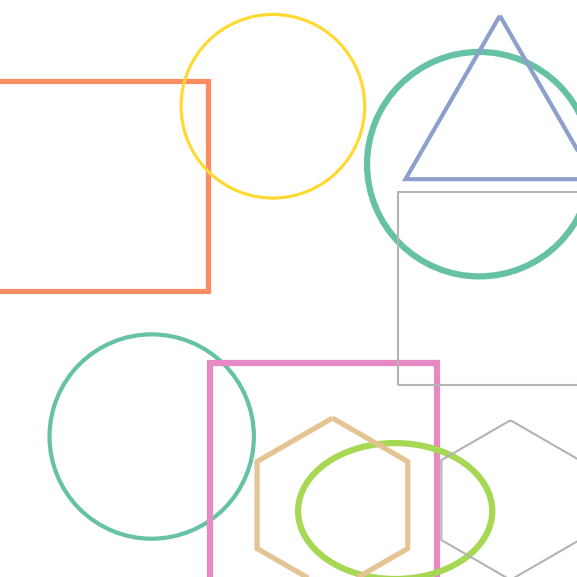[{"shape": "circle", "thickness": 3, "radius": 0.97, "center": [0.83, 0.715]}, {"shape": "circle", "thickness": 2, "radius": 0.88, "center": [0.263, 0.243]}, {"shape": "square", "thickness": 2.5, "radius": 0.91, "center": [0.179, 0.677]}, {"shape": "triangle", "thickness": 2, "radius": 0.94, "center": [0.866, 0.783]}, {"shape": "square", "thickness": 3, "radius": 0.98, "center": [0.56, 0.174]}, {"shape": "oval", "thickness": 3, "radius": 0.84, "center": [0.684, 0.114]}, {"shape": "circle", "thickness": 1.5, "radius": 0.8, "center": [0.473, 0.815]}, {"shape": "hexagon", "thickness": 2.5, "radius": 0.75, "center": [0.576, 0.125]}, {"shape": "square", "thickness": 1, "radius": 0.84, "center": [0.857, 0.499]}, {"shape": "hexagon", "thickness": 1, "radius": 0.69, "center": [0.884, 0.133]}]